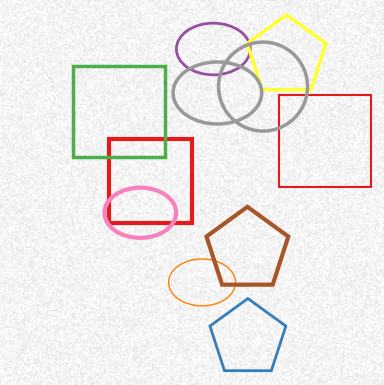[{"shape": "square", "thickness": 1.5, "radius": 0.6, "center": [0.845, 0.634]}, {"shape": "square", "thickness": 3, "radius": 0.54, "center": [0.39, 0.529]}, {"shape": "pentagon", "thickness": 2, "radius": 0.52, "center": [0.644, 0.121]}, {"shape": "square", "thickness": 2.5, "radius": 0.59, "center": [0.309, 0.711]}, {"shape": "oval", "thickness": 2, "radius": 0.48, "center": [0.554, 0.873]}, {"shape": "oval", "thickness": 1, "radius": 0.43, "center": [0.525, 0.266]}, {"shape": "pentagon", "thickness": 2.5, "radius": 0.54, "center": [0.744, 0.854]}, {"shape": "pentagon", "thickness": 3, "radius": 0.56, "center": [0.643, 0.351]}, {"shape": "oval", "thickness": 3, "radius": 0.47, "center": [0.364, 0.447]}, {"shape": "circle", "thickness": 2.5, "radius": 0.58, "center": [0.683, 0.775]}, {"shape": "oval", "thickness": 2.5, "radius": 0.58, "center": [0.565, 0.759]}]